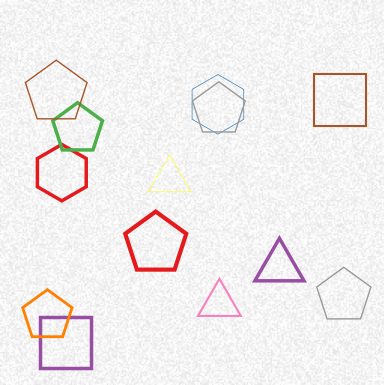[{"shape": "hexagon", "thickness": 2.5, "radius": 0.37, "center": [0.161, 0.552]}, {"shape": "pentagon", "thickness": 3, "radius": 0.42, "center": [0.405, 0.367]}, {"shape": "hexagon", "thickness": 0.5, "radius": 0.39, "center": [0.566, 0.729]}, {"shape": "pentagon", "thickness": 2.5, "radius": 0.34, "center": [0.202, 0.665]}, {"shape": "square", "thickness": 2.5, "radius": 0.33, "center": [0.171, 0.11]}, {"shape": "triangle", "thickness": 2.5, "radius": 0.37, "center": [0.726, 0.307]}, {"shape": "pentagon", "thickness": 2, "radius": 0.34, "center": [0.123, 0.18]}, {"shape": "triangle", "thickness": 0.5, "radius": 0.32, "center": [0.44, 0.534]}, {"shape": "square", "thickness": 1.5, "radius": 0.34, "center": [0.884, 0.74]}, {"shape": "pentagon", "thickness": 1, "radius": 0.42, "center": [0.146, 0.759]}, {"shape": "triangle", "thickness": 1.5, "radius": 0.32, "center": [0.57, 0.212]}, {"shape": "pentagon", "thickness": 1, "radius": 0.36, "center": [0.568, 0.716]}, {"shape": "pentagon", "thickness": 1, "radius": 0.37, "center": [0.893, 0.232]}]